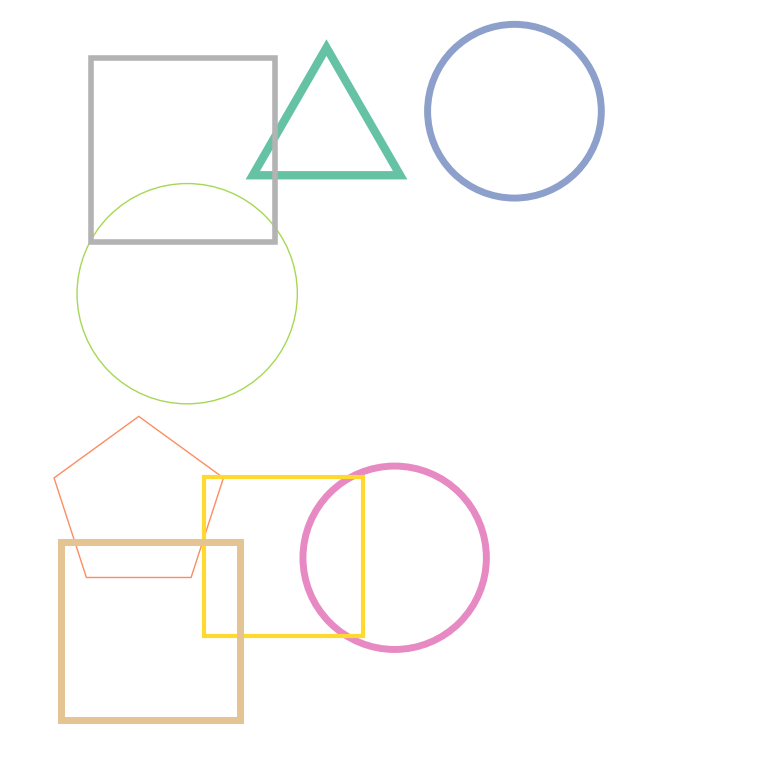[{"shape": "triangle", "thickness": 3, "radius": 0.55, "center": [0.424, 0.828]}, {"shape": "pentagon", "thickness": 0.5, "radius": 0.58, "center": [0.18, 0.344]}, {"shape": "circle", "thickness": 2.5, "radius": 0.56, "center": [0.668, 0.856]}, {"shape": "circle", "thickness": 2.5, "radius": 0.6, "center": [0.513, 0.276]}, {"shape": "circle", "thickness": 0.5, "radius": 0.72, "center": [0.243, 0.619]}, {"shape": "square", "thickness": 1.5, "radius": 0.52, "center": [0.368, 0.277]}, {"shape": "square", "thickness": 2.5, "radius": 0.58, "center": [0.195, 0.181]}, {"shape": "square", "thickness": 2, "radius": 0.6, "center": [0.238, 0.806]}]